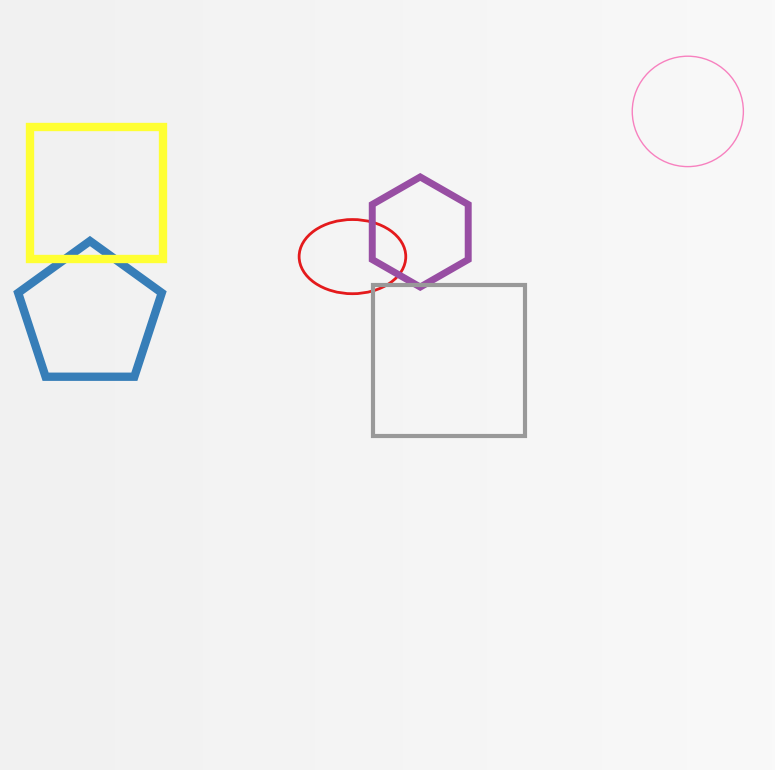[{"shape": "oval", "thickness": 1, "radius": 0.34, "center": [0.455, 0.667]}, {"shape": "pentagon", "thickness": 3, "radius": 0.49, "center": [0.116, 0.59]}, {"shape": "hexagon", "thickness": 2.5, "radius": 0.36, "center": [0.542, 0.699]}, {"shape": "square", "thickness": 3, "radius": 0.43, "center": [0.125, 0.749]}, {"shape": "circle", "thickness": 0.5, "radius": 0.36, "center": [0.887, 0.855]}, {"shape": "square", "thickness": 1.5, "radius": 0.49, "center": [0.58, 0.532]}]